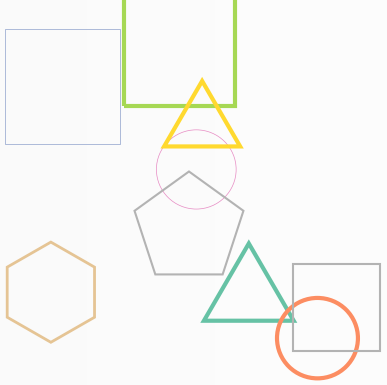[{"shape": "triangle", "thickness": 3, "radius": 0.67, "center": [0.642, 0.234]}, {"shape": "circle", "thickness": 3, "radius": 0.52, "center": [0.819, 0.122]}, {"shape": "square", "thickness": 0.5, "radius": 0.74, "center": [0.162, 0.776]}, {"shape": "circle", "thickness": 0.5, "radius": 0.51, "center": [0.507, 0.56]}, {"shape": "square", "thickness": 3, "radius": 0.71, "center": [0.464, 0.867]}, {"shape": "triangle", "thickness": 3, "radius": 0.57, "center": [0.522, 0.676]}, {"shape": "hexagon", "thickness": 2, "radius": 0.65, "center": [0.131, 0.241]}, {"shape": "square", "thickness": 1.5, "radius": 0.57, "center": [0.869, 0.2]}, {"shape": "pentagon", "thickness": 1.5, "radius": 0.74, "center": [0.488, 0.407]}]